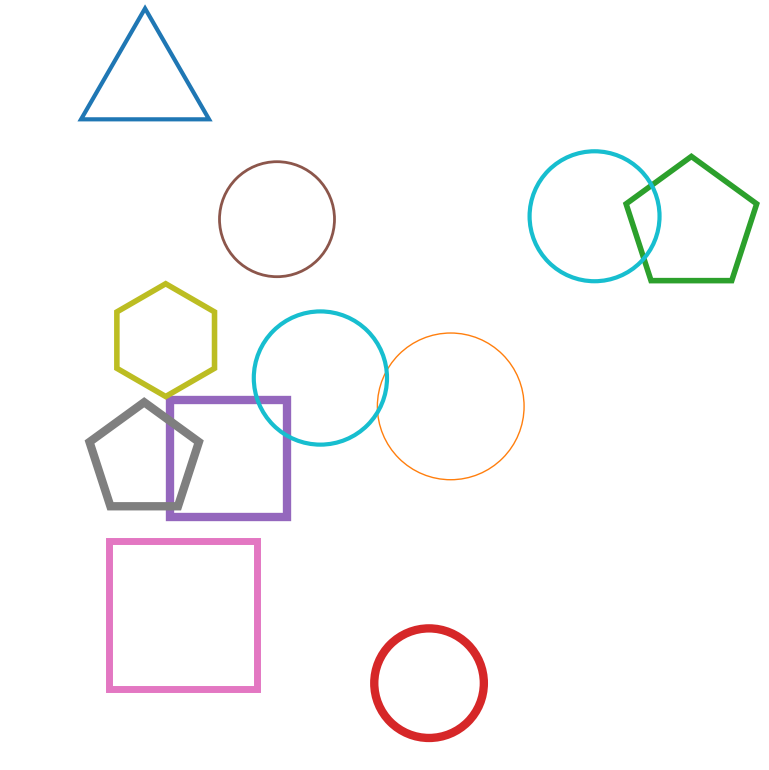[{"shape": "triangle", "thickness": 1.5, "radius": 0.48, "center": [0.188, 0.893]}, {"shape": "circle", "thickness": 0.5, "radius": 0.48, "center": [0.585, 0.472]}, {"shape": "pentagon", "thickness": 2, "radius": 0.45, "center": [0.898, 0.708]}, {"shape": "circle", "thickness": 3, "radius": 0.36, "center": [0.557, 0.113]}, {"shape": "square", "thickness": 3, "radius": 0.38, "center": [0.296, 0.405]}, {"shape": "circle", "thickness": 1, "radius": 0.37, "center": [0.36, 0.715]}, {"shape": "square", "thickness": 2.5, "radius": 0.48, "center": [0.238, 0.201]}, {"shape": "pentagon", "thickness": 3, "radius": 0.37, "center": [0.187, 0.403]}, {"shape": "hexagon", "thickness": 2, "radius": 0.37, "center": [0.215, 0.558]}, {"shape": "circle", "thickness": 1.5, "radius": 0.42, "center": [0.772, 0.719]}, {"shape": "circle", "thickness": 1.5, "radius": 0.43, "center": [0.416, 0.509]}]